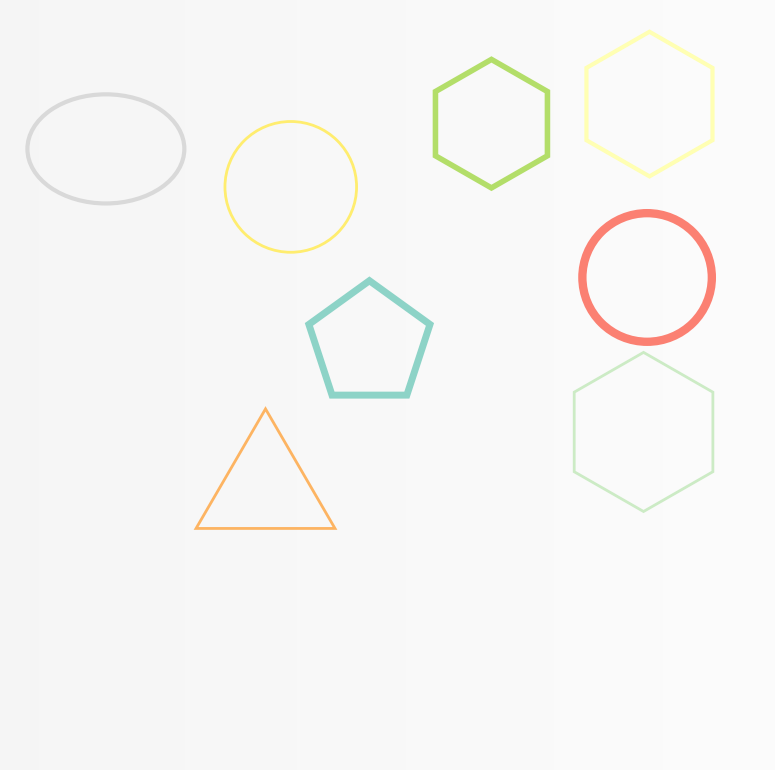[{"shape": "pentagon", "thickness": 2.5, "radius": 0.41, "center": [0.477, 0.553]}, {"shape": "hexagon", "thickness": 1.5, "radius": 0.47, "center": [0.838, 0.865]}, {"shape": "circle", "thickness": 3, "radius": 0.42, "center": [0.835, 0.64]}, {"shape": "triangle", "thickness": 1, "radius": 0.52, "center": [0.343, 0.365]}, {"shape": "hexagon", "thickness": 2, "radius": 0.42, "center": [0.634, 0.839]}, {"shape": "oval", "thickness": 1.5, "radius": 0.51, "center": [0.137, 0.807]}, {"shape": "hexagon", "thickness": 1, "radius": 0.52, "center": [0.83, 0.439]}, {"shape": "circle", "thickness": 1, "radius": 0.42, "center": [0.375, 0.757]}]